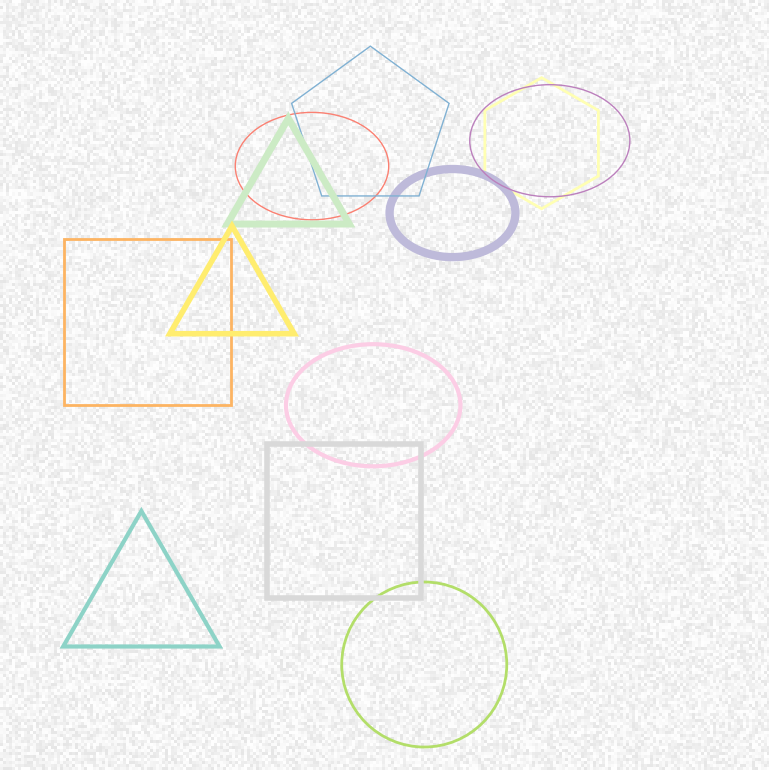[{"shape": "triangle", "thickness": 1.5, "radius": 0.59, "center": [0.184, 0.219]}, {"shape": "hexagon", "thickness": 1, "radius": 0.43, "center": [0.703, 0.814]}, {"shape": "oval", "thickness": 3, "radius": 0.41, "center": [0.588, 0.723]}, {"shape": "oval", "thickness": 0.5, "radius": 0.5, "center": [0.405, 0.784]}, {"shape": "pentagon", "thickness": 0.5, "radius": 0.54, "center": [0.481, 0.833]}, {"shape": "square", "thickness": 1, "radius": 0.54, "center": [0.192, 0.581]}, {"shape": "circle", "thickness": 1, "radius": 0.54, "center": [0.551, 0.137]}, {"shape": "oval", "thickness": 1.5, "radius": 0.57, "center": [0.485, 0.474]}, {"shape": "square", "thickness": 2, "radius": 0.5, "center": [0.447, 0.324]}, {"shape": "oval", "thickness": 0.5, "radius": 0.52, "center": [0.714, 0.817]}, {"shape": "triangle", "thickness": 2.5, "radius": 0.46, "center": [0.374, 0.755]}, {"shape": "triangle", "thickness": 2, "radius": 0.47, "center": [0.301, 0.613]}]